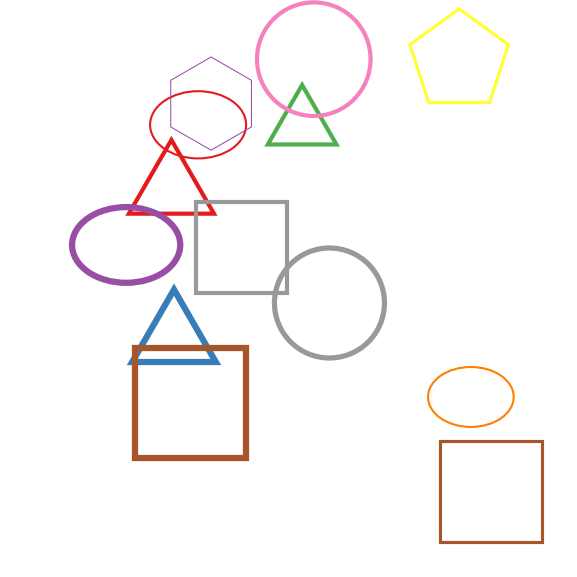[{"shape": "oval", "thickness": 1, "radius": 0.42, "center": [0.343, 0.783]}, {"shape": "triangle", "thickness": 2, "radius": 0.43, "center": [0.297, 0.672]}, {"shape": "triangle", "thickness": 3, "radius": 0.42, "center": [0.301, 0.414]}, {"shape": "triangle", "thickness": 2, "radius": 0.34, "center": [0.523, 0.783]}, {"shape": "hexagon", "thickness": 0.5, "radius": 0.4, "center": [0.365, 0.82]}, {"shape": "oval", "thickness": 3, "radius": 0.47, "center": [0.218, 0.575]}, {"shape": "oval", "thickness": 1, "radius": 0.37, "center": [0.815, 0.312]}, {"shape": "pentagon", "thickness": 1.5, "radius": 0.45, "center": [0.795, 0.894]}, {"shape": "square", "thickness": 1.5, "radius": 0.44, "center": [0.85, 0.148]}, {"shape": "square", "thickness": 3, "radius": 0.48, "center": [0.33, 0.301]}, {"shape": "circle", "thickness": 2, "radius": 0.49, "center": [0.543, 0.897]}, {"shape": "circle", "thickness": 2.5, "radius": 0.48, "center": [0.57, 0.474]}, {"shape": "square", "thickness": 2, "radius": 0.4, "center": [0.419, 0.57]}]